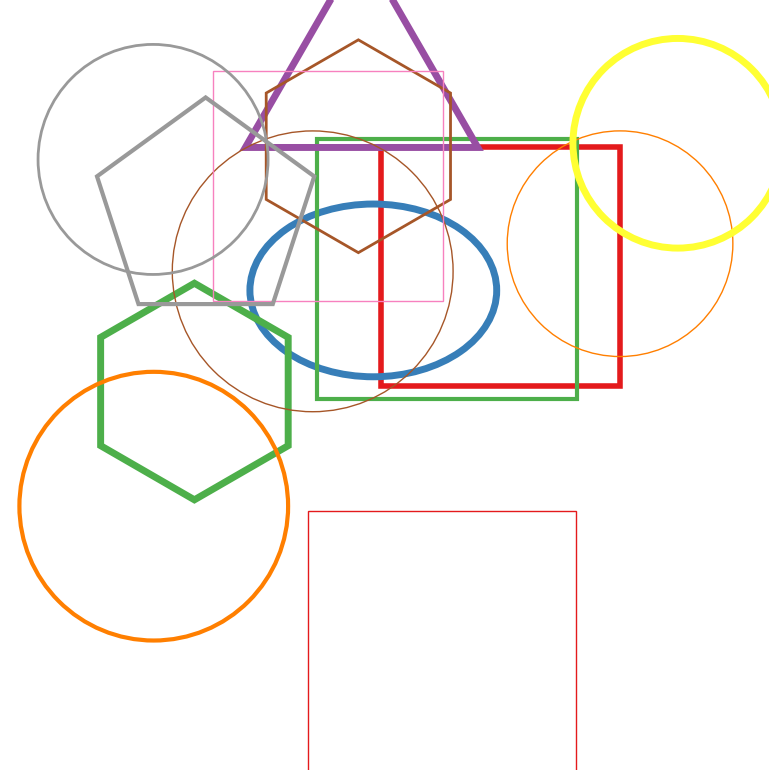[{"shape": "square", "thickness": 2, "radius": 0.77, "center": [0.65, 0.654]}, {"shape": "square", "thickness": 0.5, "radius": 0.87, "center": [0.574, 0.162]}, {"shape": "oval", "thickness": 2.5, "radius": 0.8, "center": [0.485, 0.623]}, {"shape": "square", "thickness": 1.5, "radius": 0.85, "center": [0.58, 0.651]}, {"shape": "hexagon", "thickness": 2.5, "radius": 0.7, "center": [0.252, 0.492]}, {"shape": "triangle", "thickness": 2.5, "radius": 0.87, "center": [0.47, 0.896]}, {"shape": "circle", "thickness": 0.5, "radius": 0.73, "center": [0.805, 0.683]}, {"shape": "circle", "thickness": 1.5, "radius": 0.87, "center": [0.2, 0.343]}, {"shape": "circle", "thickness": 2.5, "radius": 0.68, "center": [0.88, 0.814]}, {"shape": "circle", "thickness": 0.5, "radius": 0.91, "center": [0.406, 0.648]}, {"shape": "hexagon", "thickness": 1, "radius": 0.69, "center": [0.465, 0.81]}, {"shape": "square", "thickness": 0.5, "radius": 0.75, "center": [0.426, 0.759]}, {"shape": "pentagon", "thickness": 1.5, "radius": 0.74, "center": [0.267, 0.725]}, {"shape": "circle", "thickness": 1, "radius": 0.75, "center": [0.199, 0.793]}]